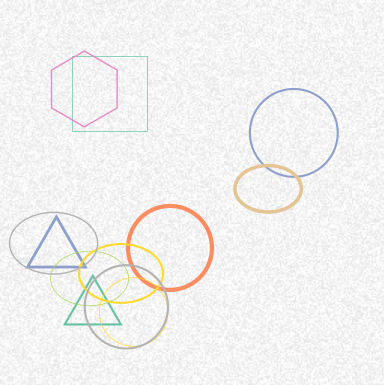[{"shape": "square", "thickness": 0.5, "radius": 0.49, "center": [0.285, 0.757]}, {"shape": "triangle", "thickness": 1.5, "radius": 0.42, "center": [0.241, 0.199]}, {"shape": "circle", "thickness": 3, "radius": 0.54, "center": [0.442, 0.356]}, {"shape": "triangle", "thickness": 2, "radius": 0.43, "center": [0.147, 0.35]}, {"shape": "circle", "thickness": 1.5, "radius": 0.57, "center": [0.763, 0.655]}, {"shape": "hexagon", "thickness": 1, "radius": 0.49, "center": [0.219, 0.769]}, {"shape": "oval", "thickness": 0.5, "radius": 0.51, "center": [0.233, 0.277]}, {"shape": "circle", "thickness": 0.5, "radius": 0.45, "center": [0.347, 0.189]}, {"shape": "oval", "thickness": 1.5, "radius": 0.55, "center": [0.314, 0.29]}, {"shape": "oval", "thickness": 2.5, "radius": 0.43, "center": [0.696, 0.51]}, {"shape": "circle", "thickness": 1.5, "radius": 0.54, "center": [0.328, 0.203]}, {"shape": "oval", "thickness": 1, "radius": 0.57, "center": [0.139, 0.368]}]